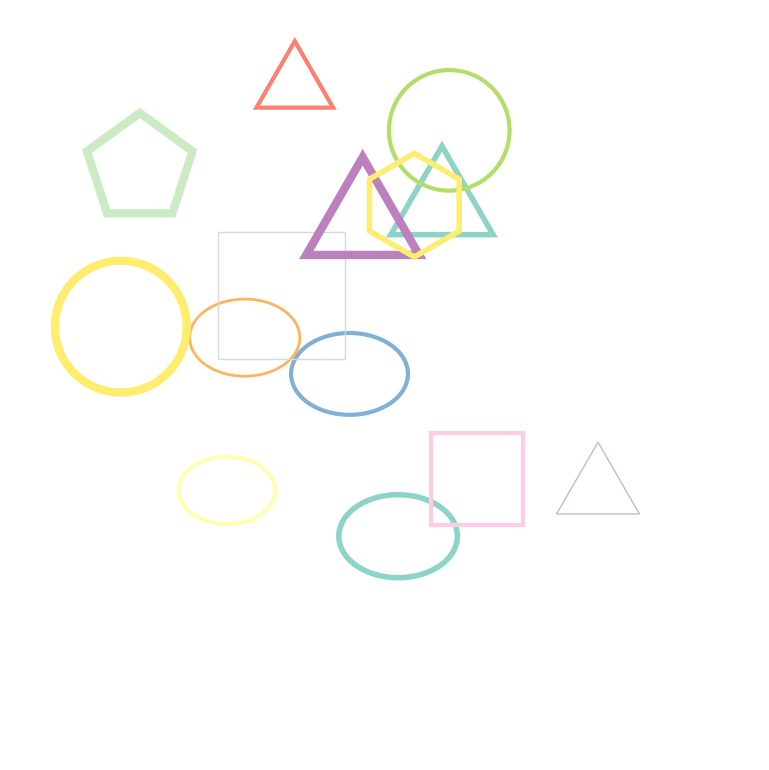[{"shape": "oval", "thickness": 2, "radius": 0.38, "center": [0.517, 0.304]}, {"shape": "triangle", "thickness": 2, "radius": 0.38, "center": [0.574, 0.734]}, {"shape": "oval", "thickness": 1.5, "radius": 0.31, "center": [0.295, 0.363]}, {"shape": "triangle", "thickness": 0.5, "radius": 0.31, "center": [0.777, 0.364]}, {"shape": "triangle", "thickness": 1.5, "radius": 0.29, "center": [0.383, 0.889]}, {"shape": "oval", "thickness": 1.5, "radius": 0.38, "center": [0.454, 0.514]}, {"shape": "oval", "thickness": 1, "radius": 0.36, "center": [0.318, 0.561]}, {"shape": "circle", "thickness": 1.5, "radius": 0.39, "center": [0.583, 0.831]}, {"shape": "square", "thickness": 1.5, "radius": 0.3, "center": [0.62, 0.378]}, {"shape": "square", "thickness": 0.5, "radius": 0.41, "center": [0.365, 0.616]}, {"shape": "triangle", "thickness": 3, "radius": 0.42, "center": [0.471, 0.711]}, {"shape": "pentagon", "thickness": 3, "radius": 0.36, "center": [0.181, 0.781]}, {"shape": "hexagon", "thickness": 2, "radius": 0.34, "center": [0.538, 0.734]}, {"shape": "circle", "thickness": 3, "radius": 0.43, "center": [0.157, 0.576]}]